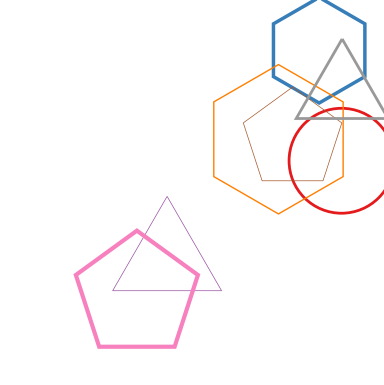[{"shape": "circle", "thickness": 2, "radius": 0.68, "center": [0.887, 0.582]}, {"shape": "hexagon", "thickness": 2.5, "radius": 0.69, "center": [0.829, 0.87]}, {"shape": "triangle", "thickness": 0.5, "radius": 0.82, "center": [0.434, 0.327]}, {"shape": "hexagon", "thickness": 1, "radius": 0.97, "center": [0.723, 0.638]}, {"shape": "pentagon", "thickness": 0.5, "radius": 0.67, "center": [0.76, 0.639]}, {"shape": "pentagon", "thickness": 3, "radius": 0.83, "center": [0.356, 0.234]}, {"shape": "triangle", "thickness": 2, "radius": 0.69, "center": [0.889, 0.761]}]